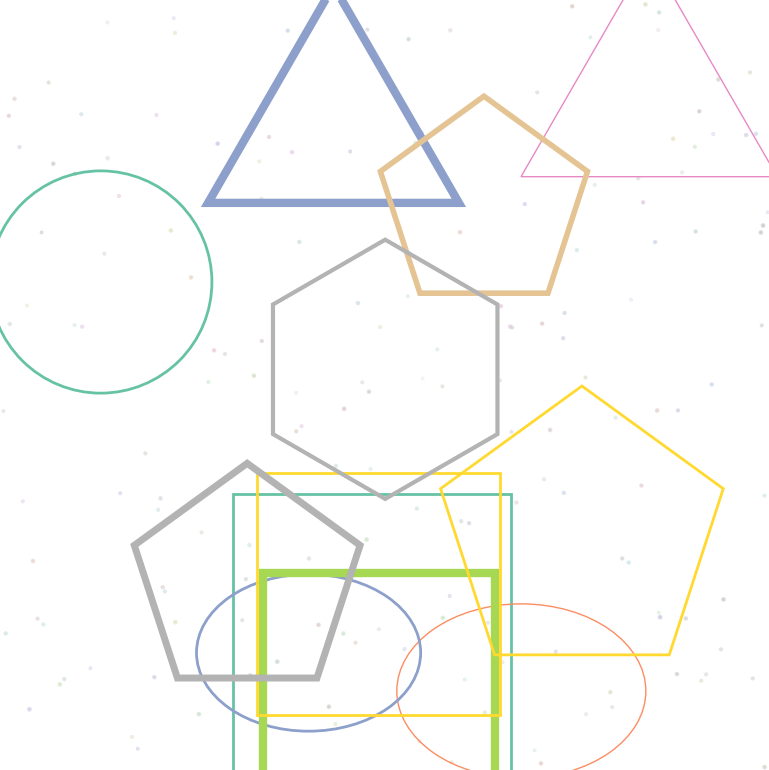[{"shape": "square", "thickness": 1, "radius": 0.9, "center": [0.484, 0.178]}, {"shape": "circle", "thickness": 1, "radius": 0.72, "center": [0.131, 0.634]}, {"shape": "oval", "thickness": 0.5, "radius": 0.81, "center": [0.677, 0.103]}, {"shape": "oval", "thickness": 1, "radius": 0.73, "center": [0.401, 0.152]}, {"shape": "triangle", "thickness": 3, "radius": 0.94, "center": [0.433, 0.831]}, {"shape": "triangle", "thickness": 0.5, "radius": 0.96, "center": [0.843, 0.867]}, {"shape": "square", "thickness": 3, "radius": 0.75, "center": [0.493, 0.105]}, {"shape": "square", "thickness": 1, "radius": 0.79, "center": [0.491, 0.229]}, {"shape": "pentagon", "thickness": 1, "radius": 0.97, "center": [0.756, 0.306]}, {"shape": "pentagon", "thickness": 2, "radius": 0.71, "center": [0.628, 0.734]}, {"shape": "hexagon", "thickness": 1.5, "radius": 0.84, "center": [0.5, 0.52]}, {"shape": "pentagon", "thickness": 2.5, "radius": 0.77, "center": [0.321, 0.244]}]